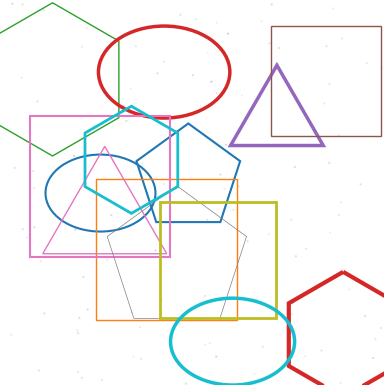[{"shape": "oval", "thickness": 1.5, "radius": 0.71, "center": [0.261, 0.499]}, {"shape": "pentagon", "thickness": 1.5, "radius": 0.71, "center": [0.489, 0.538]}, {"shape": "square", "thickness": 1, "radius": 0.91, "center": [0.433, 0.353]}, {"shape": "hexagon", "thickness": 1, "radius": 0.99, "center": [0.136, 0.794]}, {"shape": "hexagon", "thickness": 3, "radius": 0.81, "center": [0.891, 0.131]}, {"shape": "oval", "thickness": 2.5, "radius": 0.85, "center": [0.426, 0.813]}, {"shape": "triangle", "thickness": 2.5, "radius": 0.69, "center": [0.719, 0.692]}, {"shape": "square", "thickness": 1, "radius": 0.72, "center": [0.846, 0.79]}, {"shape": "square", "thickness": 1.5, "radius": 0.91, "center": [0.26, 0.516]}, {"shape": "triangle", "thickness": 1, "radius": 0.93, "center": [0.272, 0.434]}, {"shape": "pentagon", "thickness": 0.5, "radius": 0.95, "center": [0.459, 0.327]}, {"shape": "square", "thickness": 2, "radius": 0.75, "center": [0.566, 0.325]}, {"shape": "hexagon", "thickness": 2, "radius": 0.7, "center": [0.341, 0.585]}, {"shape": "oval", "thickness": 2.5, "radius": 0.81, "center": [0.604, 0.113]}]